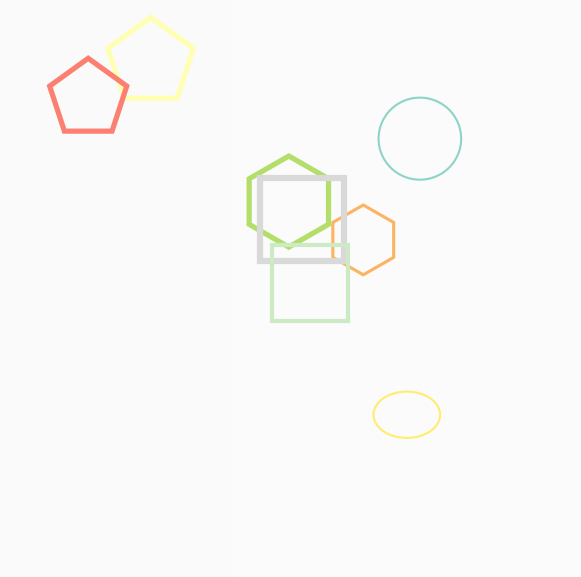[{"shape": "circle", "thickness": 1, "radius": 0.36, "center": [0.722, 0.759]}, {"shape": "pentagon", "thickness": 2.5, "radius": 0.39, "center": [0.259, 0.892]}, {"shape": "pentagon", "thickness": 2.5, "radius": 0.35, "center": [0.152, 0.828]}, {"shape": "hexagon", "thickness": 1.5, "radius": 0.3, "center": [0.625, 0.584]}, {"shape": "hexagon", "thickness": 2.5, "radius": 0.39, "center": [0.497, 0.65]}, {"shape": "square", "thickness": 3, "radius": 0.36, "center": [0.519, 0.619]}, {"shape": "square", "thickness": 2, "radius": 0.33, "center": [0.533, 0.509]}, {"shape": "oval", "thickness": 1, "radius": 0.29, "center": [0.7, 0.281]}]